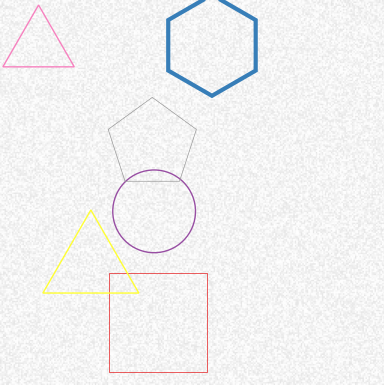[{"shape": "square", "thickness": 0.5, "radius": 0.64, "center": [0.41, 0.162]}, {"shape": "hexagon", "thickness": 3, "radius": 0.66, "center": [0.551, 0.882]}, {"shape": "circle", "thickness": 1, "radius": 0.54, "center": [0.4, 0.451]}, {"shape": "triangle", "thickness": 1, "radius": 0.72, "center": [0.236, 0.311]}, {"shape": "triangle", "thickness": 1, "radius": 0.54, "center": [0.1, 0.88]}, {"shape": "pentagon", "thickness": 0.5, "radius": 0.6, "center": [0.396, 0.627]}]